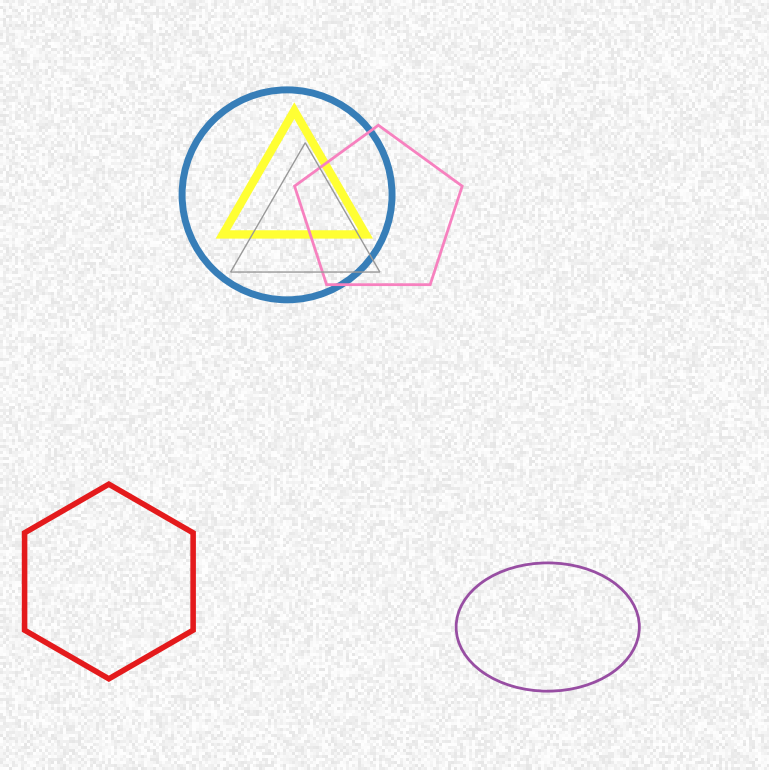[{"shape": "hexagon", "thickness": 2, "radius": 0.63, "center": [0.141, 0.245]}, {"shape": "circle", "thickness": 2.5, "radius": 0.68, "center": [0.373, 0.747]}, {"shape": "oval", "thickness": 1, "radius": 0.59, "center": [0.711, 0.186]}, {"shape": "triangle", "thickness": 3, "radius": 0.54, "center": [0.382, 0.749]}, {"shape": "pentagon", "thickness": 1, "radius": 0.57, "center": [0.491, 0.723]}, {"shape": "triangle", "thickness": 0.5, "radius": 0.56, "center": [0.396, 0.703]}]